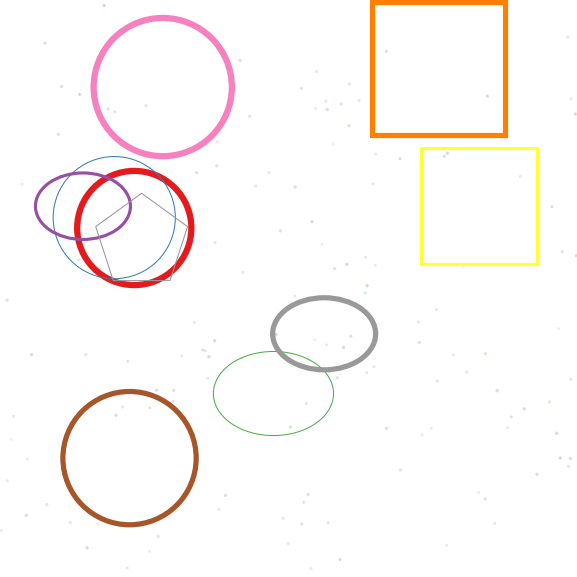[{"shape": "circle", "thickness": 3, "radius": 0.49, "center": [0.232, 0.604]}, {"shape": "circle", "thickness": 0.5, "radius": 0.53, "center": [0.198, 0.622]}, {"shape": "oval", "thickness": 0.5, "radius": 0.52, "center": [0.474, 0.318]}, {"shape": "oval", "thickness": 1.5, "radius": 0.41, "center": [0.144, 0.642]}, {"shape": "square", "thickness": 2.5, "radius": 0.58, "center": [0.759, 0.881]}, {"shape": "square", "thickness": 1.5, "radius": 0.5, "center": [0.83, 0.643]}, {"shape": "circle", "thickness": 2.5, "radius": 0.58, "center": [0.224, 0.206]}, {"shape": "circle", "thickness": 3, "radius": 0.6, "center": [0.282, 0.848]}, {"shape": "pentagon", "thickness": 0.5, "radius": 0.42, "center": [0.245, 0.581]}, {"shape": "oval", "thickness": 2.5, "radius": 0.45, "center": [0.561, 0.421]}]